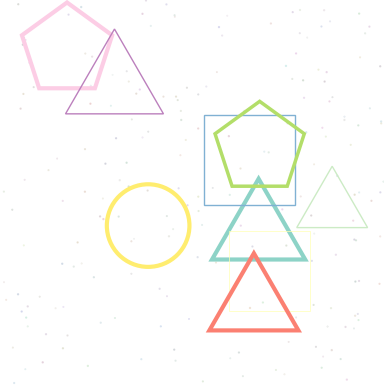[{"shape": "triangle", "thickness": 3, "radius": 0.7, "center": [0.672, 0.396]}, {"shape": "square", "thickness": 0.5, "radius": 0.52, "center": [0.7, 0.296]}, {"shape": "triangle", "thickness": 3, "radius": 0.67, "center": [0.659, 0.209]}, {"shape": "square", "thickness": 1, "radius": 0.59, "center": [0.648, 0.584]}, {"shape": "pentagon", "thickness": 2.5, "radius": 0.61, "center": [0.674, 0.615]}, {"shape": "pentagon", "thickness": 3, "radius": 0.62, "center": [0.174, 0.87]}, {"shape": "triangle", "thickness": 1, "radius": 0.73, "center": [0.297, 0.778]}, {"shape": "triangle", "thickness": 1, "radius": 0.53, "center": [0.863, 0.462]}, {"shape": "circle", "thickness": 3, "radius": 0.54, "center": [0.385, 0.414]}]